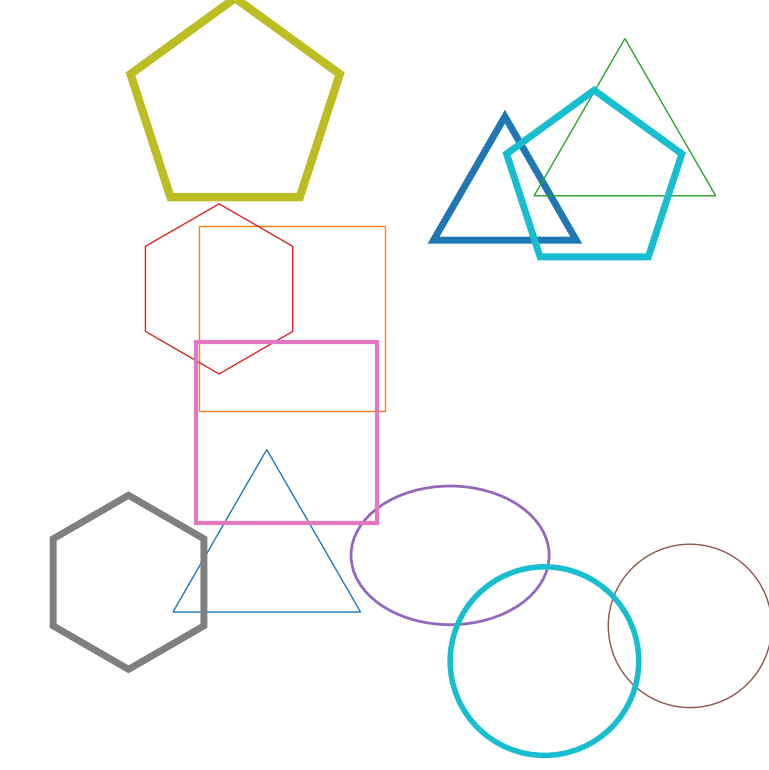[{"shape": "triangle", "thickness": 2.5, "radius": 0.53, "center": [0.656, 0.742]}, {"shape": "triangle", "thickness": 0.5, "radius": 0.7, "center": [0.346, 0.275]}, {"shape": "square", "thickness": 0.5, "radius": 0.6, "center": [0.379, 0.587]}, {"shape": "triangle", "thickness": 0.5, "radius": 0.68, "center": [0.812, 0.814]}, {"shape": "hexagon", "thickness": 0.5, "radius": 0.55, "center": [0.285, 0.625]}, {"shape": "oval", "thickness": 1, "radius": 0.64, "center": [0.585, 0.279]}, {"shape": "circle", "thickness": 0.5, "radius": 0.53, "center": [0.896, 0.187]}, {"shape": "square", "thickness": 1.5, "radius": 0.59, "center": [0.372, 0.438]}, {"shape": "hexagon", "thickness": 2.5, "radius": 0.57, "center": [0.167, 0.244]}, {"shape": "pentagon", "thickness": 3, "radius": 0.71, "center": [0.305, 0.86]}, {"shape": "pentagon", "thickness": 2.5, "radius": 0.6, "center": [0.772, 0.763]}, {"shape": "circle", "thickness": 2, "radius": 0.61, "center": [0.707, 0.141]}]